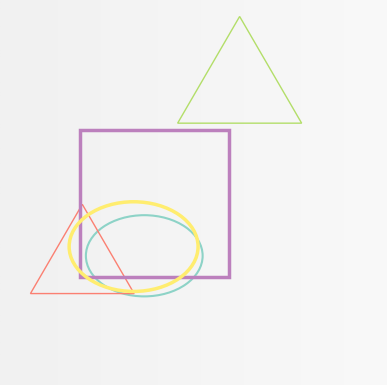[{"shape": "oval", "thickness": 1.5, "radius": 0.75, "center": [0.372, 0.336]}, {"shape": "triangle", "thickness": 1, "radius": 0.77, "center": [0.212, 0.315]}, {"shape": "triangle", "thickness": 1, "radius": 0.92, "center": [0.618, 0.772]}, {"shape": "square", "thickness": 2.5, "radius": 0.96, "center": [0.399, 0.471]}, {"shape": "oval", "thickness": 2.5, "radius": 0.83, "center": [0.345, 0.359]}]